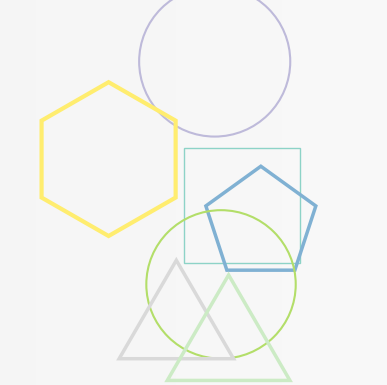[{"shape": "square", "thickness": 1, "radius": 0.75, "center": [0.624, 0.467]}, {"shape": "circle", "thickness": 1.5, "radius": 0.97, "center": [0.554, 0.84]}, {"shape": "pentagon", "thickness": 2.5, "radius": 0.75, "center": [0.673, 0.419]}, {"shape": "circle", "thickness": 1.5, "radius": 0.96, "center": [0.57, 0.261]}, {"shape": "triangle", "thickness": 2.5, "radius": 0.85, "center": [0.455, 0.154]}, {"shape": "triangle", "thickness": 2.5, "radius": 0.91, "center": [0.59, 0.103]}, {"shape": "hexagon", "thickness": 3, "radius": 1.0, "center": [0.28, 0.587]}]